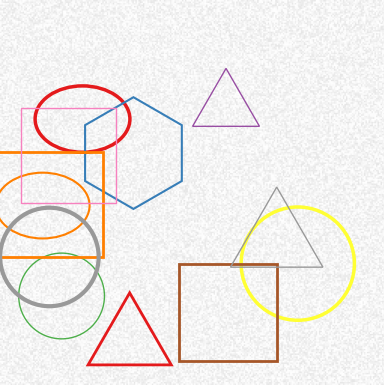[{"shape": "oval", "thickness": 2.5, "radius": 0.62, "center": [0.214, 0.691]}, {"shape": "triangle", "thickness": 2, "radius": 0.62, "center": [0.337, 0.115]}, {"shape": "hexagon", "thickness": 1.5, "radius": 0.73, "center": [0.347, 0.602]}, {"shape": "circle", "thickness": 1, "radius": 0.56, "center": [0.16, 0.231]}, {"shape": "triangle", "thickness": 1, "radius": 0.5, "center": [0.587, 0.722]}, {"shape": "square", "thickness": 2, "radius": 0.68, "center": [0.131, 0.468]}, {"shape": "oval", "thickness": 1.5, "radius": 0.61, "center": [0.111, 0.466]}, {"shape": "circle", "thickness": 2.5, "radius": 0.74, "center": [0.773, 0.315]}, {"shape": "square", "thickness": 2, "radius": 0.63, "center": [0.592, 0.189]}, {"shape": "square", "thickness": 1, "radius": 0.61, "center": [0.177, 0.596]}, {"shape": "circle", "thickness": 3, "radius": 0.64, "center": [0.128, 0.333]}, {"shape": "triangle", "thickness": 1, "radius": 0.69, "center": [0.719, 0.375]}]